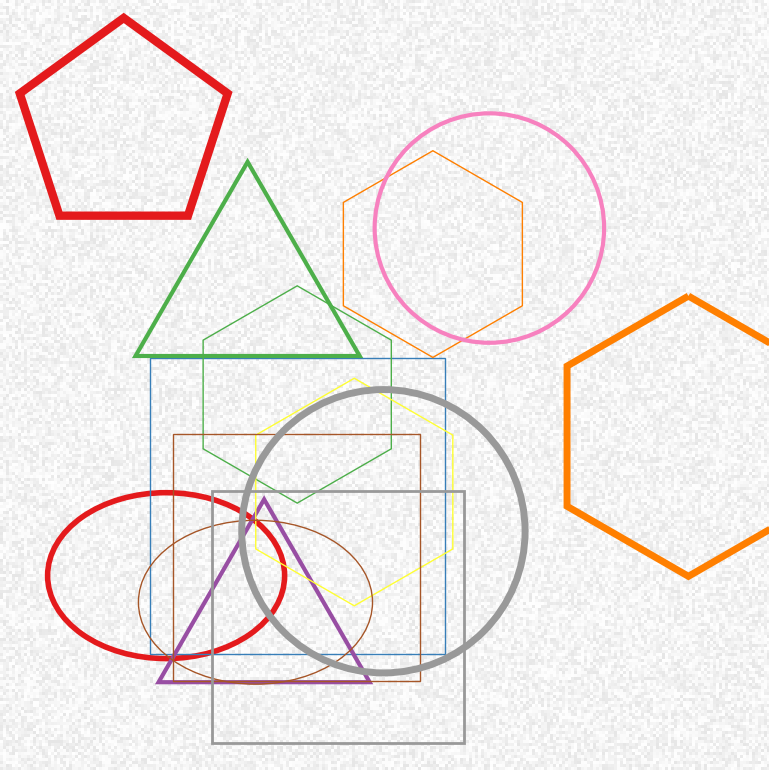[{"shape": "oval", "thickness": 2, "radius": 0.77, "center": [0.216, 0.252]}, {"shape": "pentagon", "thickness": 3, "radius": 0.71, "center": [0.161, 0.835]}, {"shape": "square", "thickness": 0.5, "radius": 0.96, "center": [0.386, 0.343]}, {"shape": "hexagon", "thickness": 0.5, "radius": 0.71, "center": [0.386, 0.488]}, {"shape": "triangle", "thickness": 1.5, "radius": 0.84, "center": [0.322, 0.622]}, {"shape": "triangle", "thickness": 1.5, "radius": 0.79, "center": [0.343, 0.193]}, {"shape": "hexagon", "thickness": 0.5, "radius": 0.67, "center": [0.562, 0.67]}, {"shape": "hexagon", "thickness": 2.5, "radius": 0.91, "center": [0.894, 0.434]}, {"shape": "hexagon", "thickness": 0.5, "radius": 0.74, "center": [0.46, 0.361]}, {"shape": "square", "thickness": 0.5, "radius": 0.8, "center": [0.385, 0.276]}, {"shape": "oval", "thickness": 0.5, "radius": 0.76, "center": [0.332, 0.218]}, {"shape": "circle", "thickness": 1.5, "radius": 0.74, "center": [0.636, 0.704]}, {"shape": "circle", "thickness": 2.5, "radius": 0.92, "center": [0.498, 0.31]}, {"shape": "square", "thickness": 1, "radius": 0.82, "center": [0.439, 0.199]}]